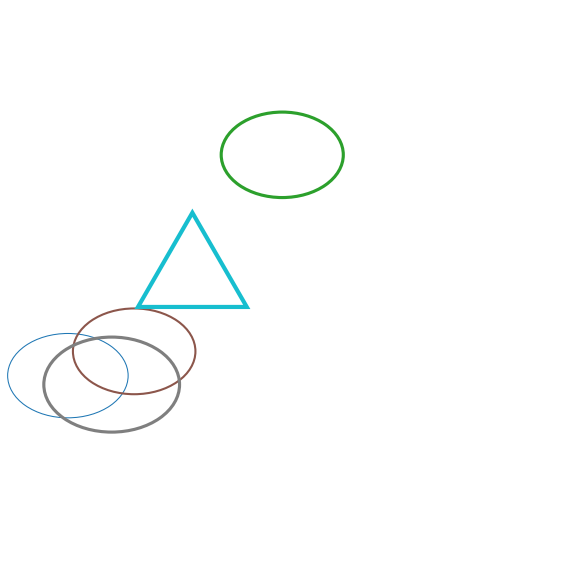[{"shape": "oval", "thickness": 0.5, "radius": 0.52, "center": [0.118, 0.349]}, {"shape": "oval", "thickness": 1.5, "radius": 0.53, "center": [0.489, 0.731]}, {"shape": "oval", "thickness": 1, "radius": 0.53, "center": [0.232, 0.391]}, {"shape": "oval", "thickness": 1.5, "radius": 0.59, "center": [0.193, 0.333]}, {"shape": "triangle", "thickness": 2, "radius": 0.54, "center": [0.333, 0.522]}]